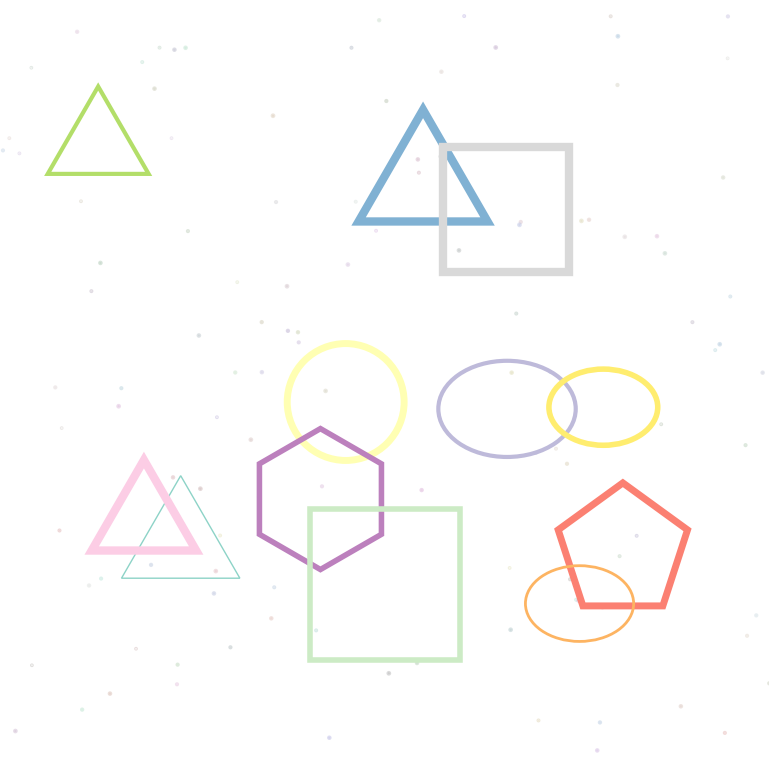[{"shape": "triangle", "thickness": 0.5, "radius": 0.44, "center": [0.235, 0.293]}, {"shape": "circle", "thickness": 2.5, "radius": 0.38, "center": [0.449, 0.478]}, {"shape": "oval", "thickness": 1.5, "radius": 0.45, "center": [0.658, 0.469]}, {"shape": "pentagon", "thickness": 2.5, "radius": 0.44, "center": [0.809, 0.285]}, {"shape": "triangle", "thickness": 3, "radius": 0.48, "center": [0.549, 0.761]}, {"shape": "oval", "thickness": 1, "radius": 0.35, "center": [0.753, 0.216]}, {"shape": "triangle", "thickness": 1.5, "radius": 0.38, "center": [0.128, 0.812]}, {"shape": "triangle", "thickness": 3, "radius": 0.39, "center": [0.187, 0.324]}, {"shape": "square", "thickness": 3, "radius": 0.41, "center": [0.657, 0.728]}, {"shape": "hexagon", "thickness": 2, "radius": 0.46, "center": [0.416, 0.352]}, {"shape": "square", "thickness": 2, "radius": 0.49, "center": [0.5, 0.241]}, {"shape": "oval", "thickness": 2, "radius": 0.35, "center": [0.784, 0.471]}]